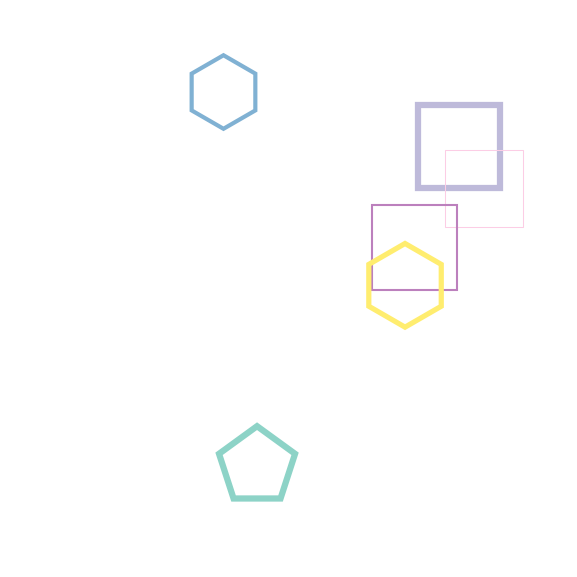[{"shape": "pentagon", "thickness": 3, "radius": 0.35, "center": [0.445, 0.192]}, {"shape": "square", "thickness": 3, "radius": 0.36, "center": [0.794, 0.746]}, {"shape": "hexagon", "thickness": 2, "radius": 0.32, "center": [0.387, 0.84]}, {"shape": "square", "thickness": 0.5, "radius": 0.33, "center": [0.838, 0.673]}, {"shape": "square", "thickness": 1, "radius": 0.37, "center": [0.718, 0.57]}, {"shape": "hexagon", "thickness": 2.5, "radius": 0.36, "center": [0.701, 0.505]}]